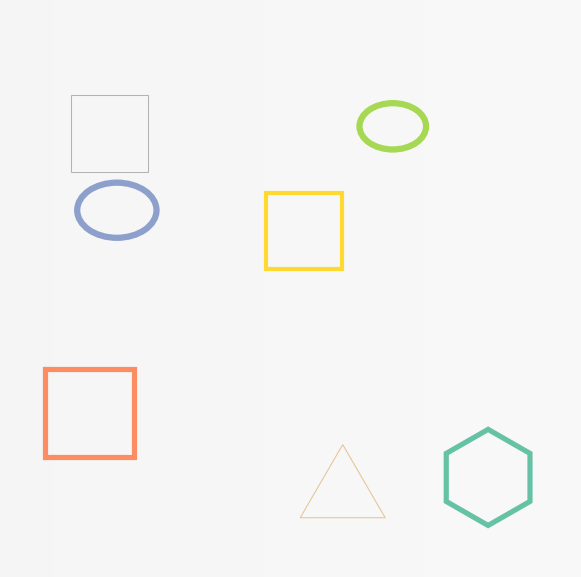[{"shape": "hexagon", "thickness": 2.5, "radius": 0.42, "center": [0.84, 0.172]}, {"shape": "square", "thickness": 2.5, "radius": 0.38, "center": [0.154, 0.284]}, {"shape": "oval", "thickness": 3, "radius": 0.34, "center": [0.201, 0.635]}, {"shape": "oval", "thickness": 3, "radius": 0.29, "center": [0.676, 0.78]}, {"shape": "square", "thickness": 2, "radius": 0.33, "center": [0.524, 0.599]}, {"shape": "triangle", "thickness": 0.5, "radius": 0.42, "center": [0.59, 0.145]}, {"shape": "square", "thickness": 0.5, "radius": 0.33, "center": [0.188, 0.768]}]